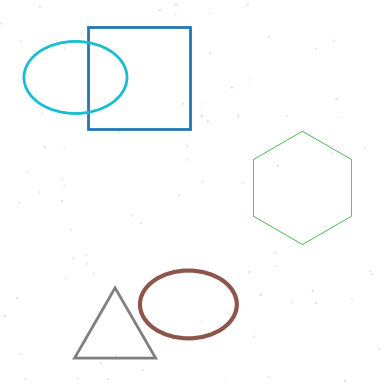[{"shape": "square", "thickness": 2, "radius": 0.66, "center": [0.36, 0.797]}, {"shape": "hexagon", "thickness": 0.5, "radius": 0.74, "center": [0.786, 0.512]}, {"shape": "oval", "thickness": 3, "radius": 0.63, "center": [0.489, 0.209]}, {"shape": "triangle", "thickness": 2, "radius": 0.61, "center": [0.299, 0.131]}, {"shape": "oval", "thickness": 2, "radius": 0.67, "center": [0.196, 0.799]}]